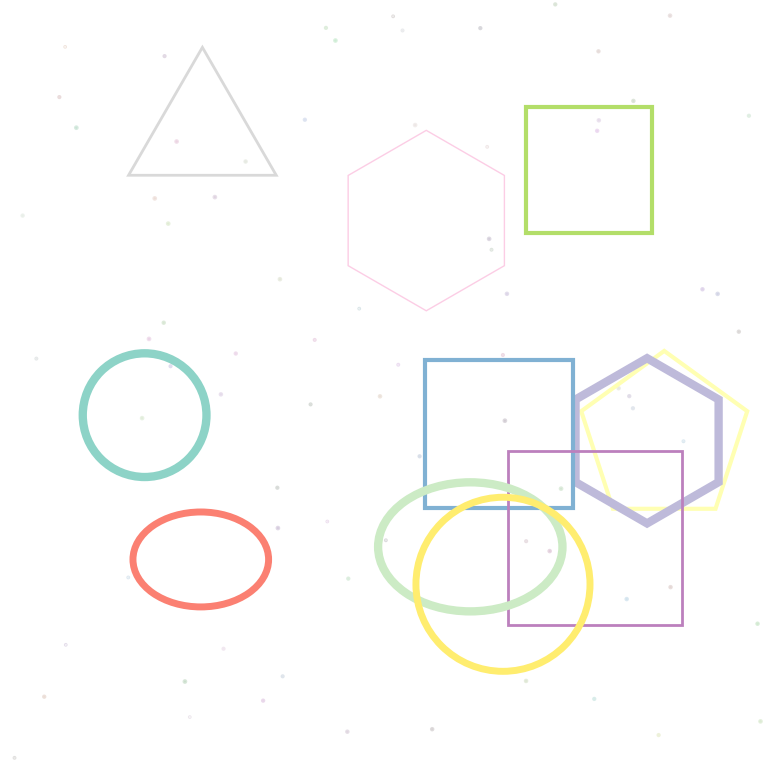[{"shape": "circle", "thickness": 3, "radius": 0.4, "center": [0.188, 0.461]}, {"shape": "pentagon", "thickness": 1.5, "radius": 0.57, "center": [0.863, 0.431]}, {"shape": "hexagon", "thickness": 3, "radius": 0.54, "center": [0.84, 0.428]}, {"shape": "oval", "thickness": 2.5, "radius": 0.44, "center": [0.261, 0.273]}, {"shape": "square", "thickness": 1.5, "radius": 0.48, "center": [0.648, 0.436]}, {"shape": "square", "thickness": 1.5, "radius": 0.41, "center": [0.765, 0.779]}, {"shape": "hexagon", "thickness": 0.5, "radius": 0.59, "center": [0.554, 0.714]}, {"shape": "triangle", "thickness": 1, "radius": 0.55, "center": [0.263, 0.828]}, {"shape": "square", "thickness": 1, "radius": 0.56, "center": [0.772, 0.301]}, {"shape": "oval", "thickness": 3, "radius": 0.6, "center": [0.611, 0.29]}, {"shape": "circle", "thickness": 2.5, "radius": 0.57, "center": [0.653, 0.241]}]